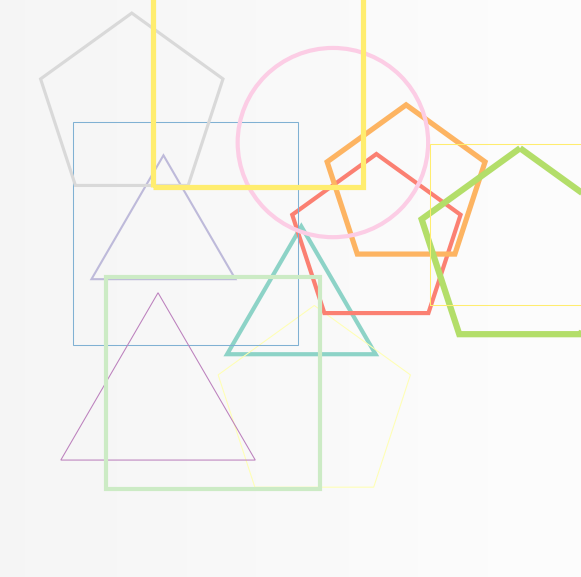[{"shape": "triangle", "thickness": 2, "radius": 0.74, "center": [0.518, 0.46]}, {"shape": "pentagon", "thickness": 0.5, "radius": 0.87, "center": [0.541, 0.296]}, {"shape": "triangle", "thickness": 1, "radius": 0.72, "center": [0.281, 0.587]}, {"shape": "pentagon", "thickness": 2, "radius": 0.76, "center": [0.648, 0.58]}, {"shape": "square", "thickness": 0.5, "radius": 0.97, "center": [0.319, 0.595]}, {"shape": "pentagon", "thickness": 2.5, "radius": 0.71, "center": [0.699, 0.675]}, {"shape": "pentagon", "thickness": 3, "radius": 0.89, "center": [0.895, 0.564]}, {"shape": "circle", "thickness": 2, "radius": 0.82, "center": [0.573, 0.752]}, {"shape": "pentagon", "thickness": 1.5, "radius": 0.82, "center": [0.227, 0.811]}, {"shape": "triangle", "thickness": 0.5, "radius": 0.97, "center": [0.272, 0.299]}, {"shape": "square", "thickness": 2, "radius": 0.92, "center": [0.366, 0.336]}, {"shape": "square", "thickness": 0.5, "radius": 0.7, "center": [0.88, 0.611]}, {"shape": "square", "thickness": 2.5, "radius": 0.9, "center": [0.443, 0.856]}]